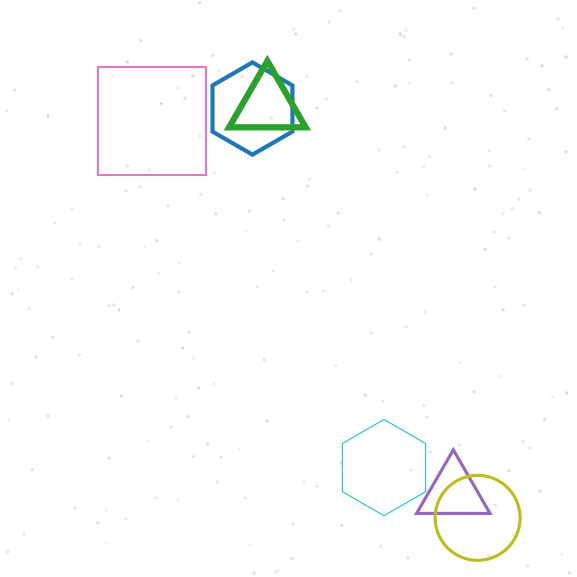[{"shape": "hexagon", "thickness": 2, "radius": 0.4, "center": [0.437, 0.811]}, {"shape": "triangle", "thickness": 3, "radius": 0.38, "center": [0.463, 0.817]}, {"shape": "triangle", "thickness": 1.5, "radius": 0.37, "center": [0.785, 0.147]}, {"shape": "square", "thickness": 1, "radius": 0.47, "center": [0.264, 0.79]}, {"shape": "circle", "thickness": 1.5, "radius": 0.37, "center": [0.827, 0.102]}, {"shape": "hexagon", "thickness": 0.5, "radius": 0.42, "center": [0.665, 0.189]}]